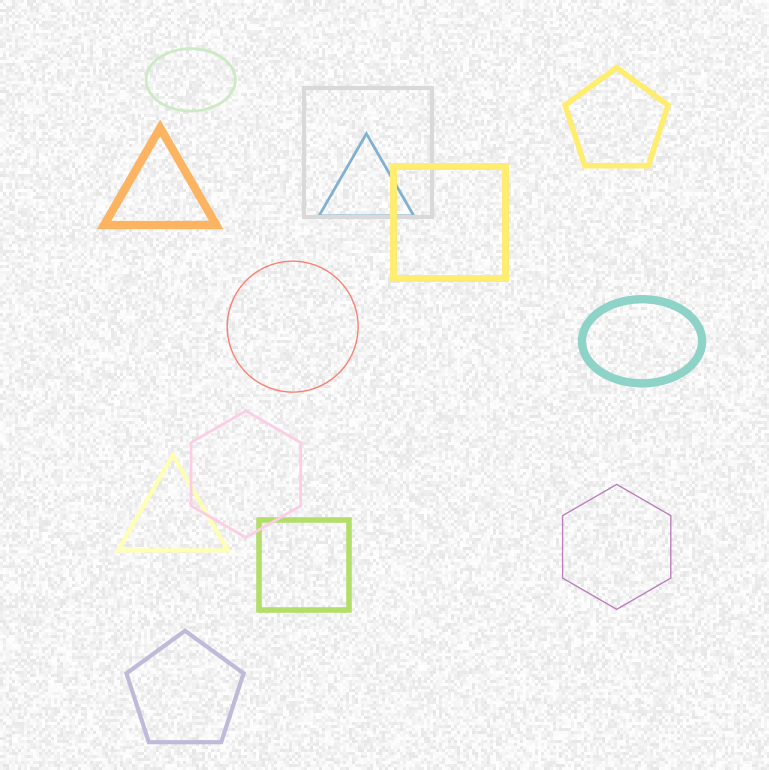[{"shape": "oval", "thickness": 3, "radius": 0.39, "center": [0.834, 0.557]}, {"shape": "triangle", "thickness": 1.5, "radius": 0.41, "center": [0.225, 0.326]}, {"shape": "pentagon", "thickness": 1.5, "radius": 0.4, "center": [0.24, 0.101]}, {"shape": "circle", "thickness": 0.5, "radius": 0.43, "center": [0.38, 0.576]}, {"shape": "triangle", "thickness": 1, "radius": 0.36, "center": [0.476, 0.755]}, {"shape": "triangle", "thickness": 3, "radius": 0.42, "center": [0.208, 0.75]}, {"shape": "square", "thickness": 2, "radius": 0.29, "center": [0.395, 0.266]}, {"shape": "hexagon", "thickness": 1, "radius": 0.41, "center": [0.319, 0.384]}, {"shape": "square", "thickness": 1.5, "radius": 0.42, "center": [0.478, 0.802]}, {"shape": "hexagon", "thickness": 0.5, "radius": 0.41, "center": [0.801, 0.29]}, {"shape": "oval", "thickness": 1, "radius": 0.29, "center": [0.248, 0.896]}, {"shape": "square", "thickness": 2.5, "radius": 0.36, "center": [0.583, 0.712]}, {"shape": "pentagon", "thickness": 2, "radius": 0.35, "center": [0.801, 0.842]}]